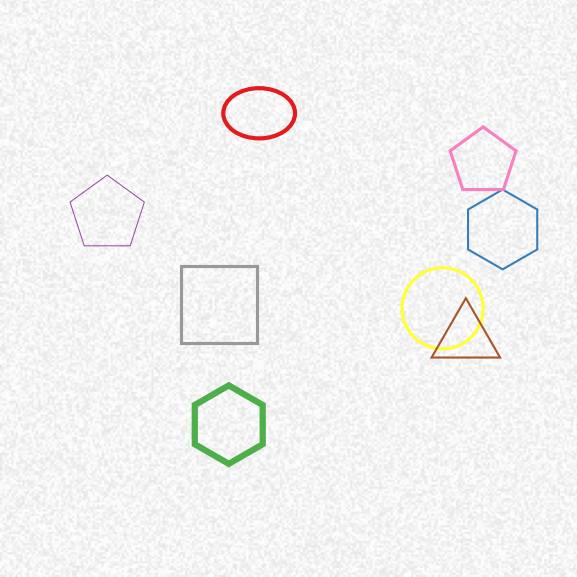[{"shape": "oval", "thickness": 2, "radius": 0.31, "center": [0.449, 0.803]}, {"shape": "hexagon", "thickness": 1, "radius": 0.35, "center": [0.87, 0.602]}, {"shape": "hexagon", "thickness": 3, "radius": 0.34, "center": [0.396, 0.264]}, {"shape": "pentagon", "thickness": 0.5, "radius": 0.34, "center": [0.186, 0.628]}, {"shape": "circle", "thickness": 1.5, "radius": 0.35, "center": [0.766, 0.465]}, {"shape": "triangle", "thickness": 1, "radius": 0.34, "center": [0.807, 0.414]}, {"shape": "pentagon", "thickness": 1.5, "radius": 0.3, "center": [0.837, 0.719]}, {"shape": "square", "thickness": 1.5, "radius": 0.33, "center": [0.379, 0.472]}]